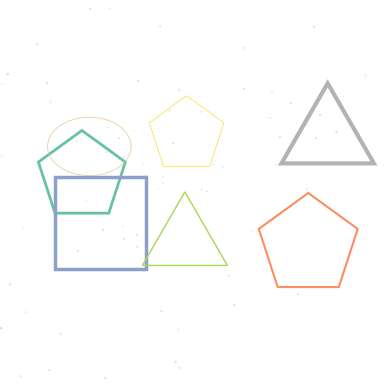[{"shape": "pentagon", "thickness": 2, "radius": 0.59, "center": [0.213, 0.542]}, {"shape": "pentagon", "thickness": 1.5, "radius": 0.68, "center": [0.801, 0.364]}, {"shape": "square", "thickness": 2.5, "radius": 0.6, "center": [0.261, 0.421]}, {"shape": "triangle", "thickness": 1, "radius": 0.64, "center": [0.48, 0.374]}, {"shape": "pentagon", "thickness": 0.5, "radius": 0.51, "center": [0.485, 0.65]}, {"shape": "oval", "thickness": 0.5, "radius": 0.54, "center": [0.232, 0.62]}, {"shape": "triangle", "thickness": 3, "radius": 0.69, "center": [0.851, 0.645]}]